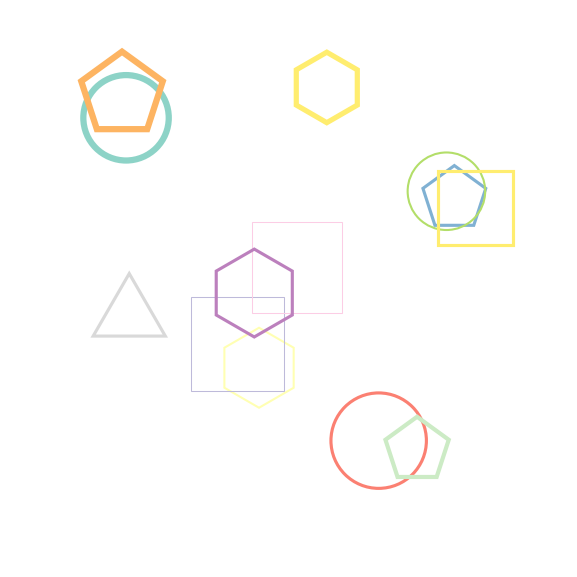[{"shape": "circle", "thickness": 3, "radius": 0.37, "center": [0.218, 0.795]}, {"shape": "hexagon", "thickness": 1, "radius": 0.35, "center": [0.449, 0.362]}, {"shape": "square", "thickness": 0.5, "radius": 0.41, "center": [0.411, 0.404]}, {"shape": "circle", "thickness": 1.5, "radius": 0.41, "center": [0.656, 0.236]}, {"shape": "pentagon", "thickness": 1.5, "radius": 0.29, "center": [0.787, 0.655]}, {"shape": "pentagon", "thickness": 3, "radius": 0.37, "center": [0.211, 0.836]}, {"shape": "circle", "thickness": 1, "radius": 0.34, "center": [0.773, 0.668]}, {"shape": "square", "thickness": 0.5, "radius": 0.39, "center": [0.515, 0.536]}, {"shape": "triangle", "thickness": 1.5, "radius": 0.36, "center": [0.224, 0.453]}, {"shape": "hexagon", "thickness": 1.5, "radius": 0.38, "center": [0.44, 0.492]}, {"shape": "pentagon", "thickness": 2, "radius": 0.29, "center": [0.722, 0.22]}, {"shape": "square", "thickness": 1.5, "radius": 0.32, "center": [0.823, 0.639]}, {"shape": "hexagon", "thickness": 2.5, "radius": 0.31, "center": [0.566, 0.848]}]